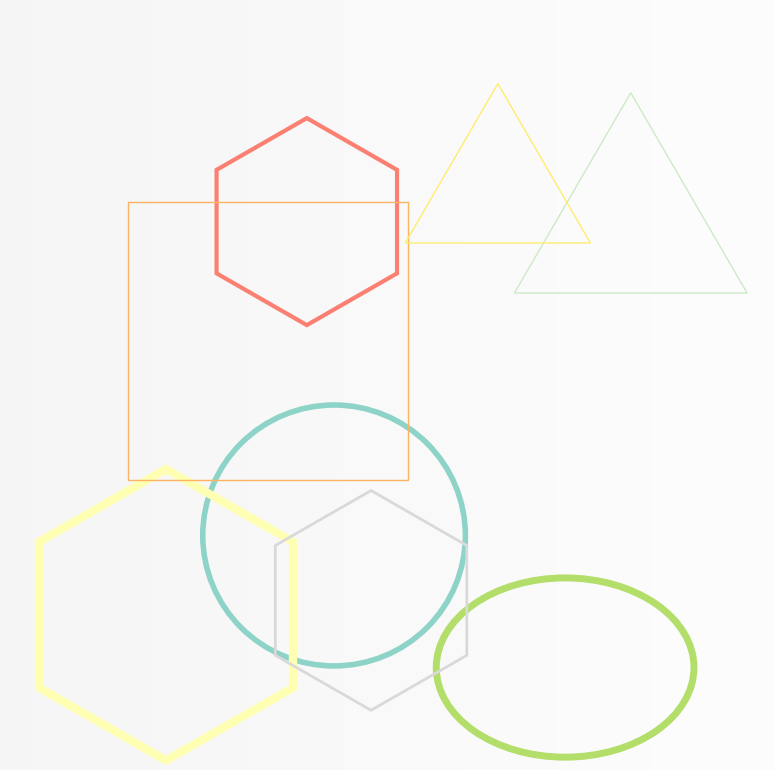[{"shape": "circle", "thickness": 2, "radius": 0.85, "center": [0.431, 0.305]}, {"shape": "hexagon", "thickness": 3, "radius": 0.95, "center": [0.214, 0.202]}, {"shape": "hexagon", "thickness": 1.5, "radius": 0.67, "center": [0.396, 0.712]}, {"shape": "square", "thickness": 0.5, "radius": 0.9, "center": [0.346, 0.557]}, {"shape": "oval", "thickness": 2.5, "radius": 0.83, "center": [0.729, 0.133]}, {"shape": "hexagon", "thickness": 1, "radius": 0.71, "center": [0.479, 0.22]}, {"shape": "triangle", "thickness": 0.5, "radius": 0.87, "center": [0.814, 0.706]}, {"shape": "triangle", "thickness": 0.5, "radius": 0.69, "center": [0.642, 0.753]}]